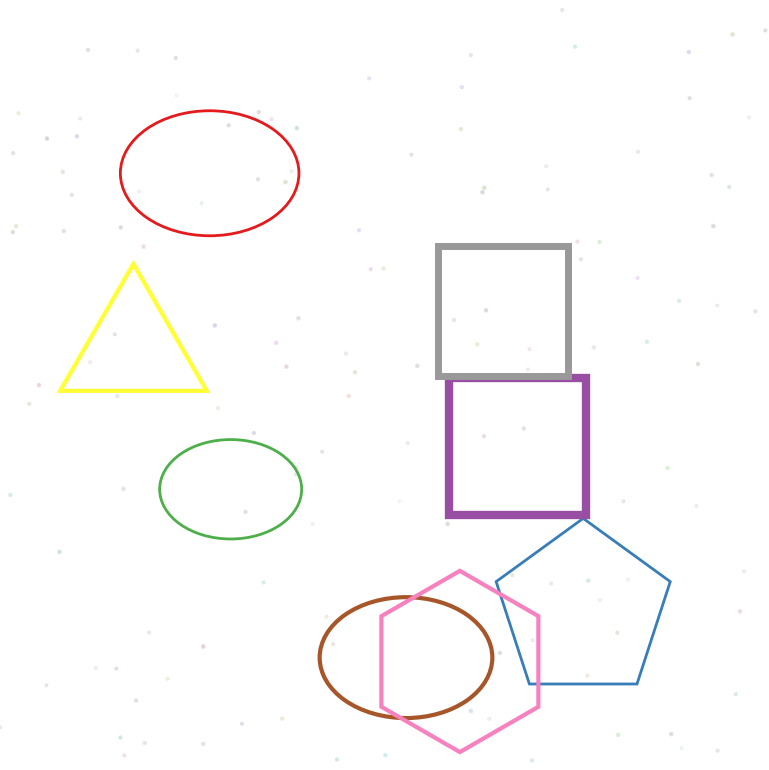[{"shape": "oval", "thickness": 1, "radius": 0.58, "center": [0.272, 0.775]}, {"shape": "pentagon", "thickness": 1, "radius": 0.59, "center": [0.757, 0.208]}, {"shape": "oval", "thickness": 1, "radius": 0.46, "center": [0.3, 0.365]}, {"shape": "square", "thickness": 3, "radius": 0.44, "center": [0.672, 0.42]}, {"shape": "triangle", "thickness": 1.5, "radius": 0.55, "center": [0.173, 0.547]}, {"shape": "oval", "thickness": 1.5, "radius": 0.56, "center": [0.527, 0.146]}, {"shape": "hexagon", "thickness": 1.5, "radius": 0.59, "center": [0.597, 0.141]}, {"shape": "square", "thickness": 2.5, "radius": 0.42, "center": [0.654, 0.596]}]